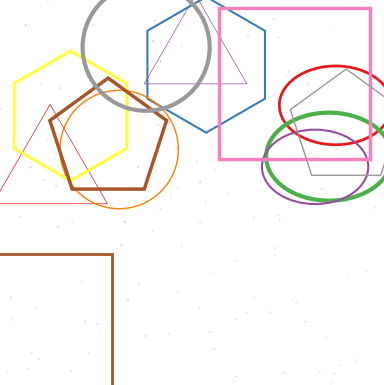[{"shape": "oval", "thickness": 2, "radius": 0.73, "center": [0.872, 0.726]}, {"shape": "triangle", "thickness": 0.5, "radius": 0.86, "center": [0.13, 0.557]}, {"shape": "hexagon", "thickness": 1.5, "radius": 0.88, "center": [0.536, 0.832]}, {"shape": "oval", "thickness": 3, "radius": 0.82, "center": [0.855, 0.593]}, {"shape": "oval", "thickness": 1.5, "radius": 0.69, "center": [0.818, 0.567]}, {"shape": "triangle", "thickness": 0.5, "radius": 0.77, "center": [0.508, 0.859]}, {"shape": "circle", "thickness": 1, "radius": 0.77, "center": [0.31, 0.612]}, {"shape": "hexagon", "thickness": 2, "radius": 0.84, "center": [0.183, 0.699]}, {"shape": "square", "thickness": 2, "radius": 0.93, "center": [0.103, 0.154]}, {"shape": "pentagon", "thickness": 2.5, "radius": 0.8, "center": [0.281, 0.638]}, {"shape": "square", "thickness": 2.5, "radius": 0.98, "center": [0.766, 0.784]}, {"shape": "pentagon", "thickness": 1, "radius": 0.76, "center": [0.899, 0.668]}, {"shape": "circle", "thickness": 3, "radius": 0.82, "center": [0.38, 0.877]}]